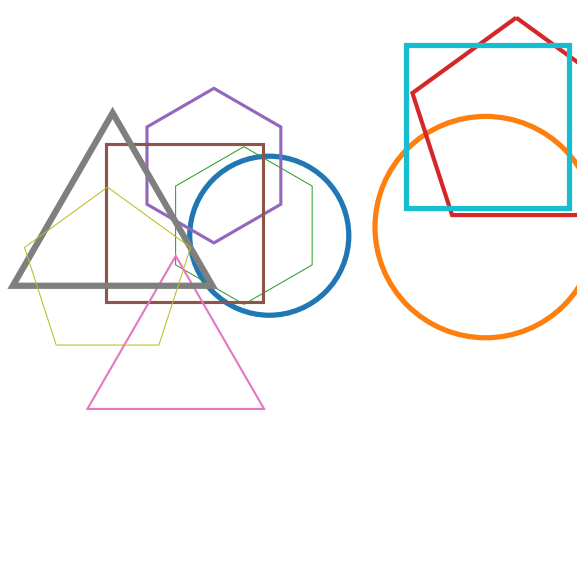[{"shape": "circle", "thickness": 2.5, "radius": 0.69, "center": [0.466, 0.591]}, {"shape": "circle", "thickness": 2.5, "radius": 0.96, "center": [0.841, 0.606]}, {"shape": "hexagon", "thickness": 0.5, "radius": 0.68, "center": [0.422, 0.609]}, {"shape": "pentagon", "thickness": 2, "radius": 0.94, "center": [0.894, 0.78]}, {"shape": "hexagon", "thickness": 1.5, "radius": 0.67, "center": [0.37, 0.712]}, {"shape": "square", "thickness": 1.5, "radius": 0.68, "center": [0.319, 0.613]}, {"shape": "triangle", "thickness": 1, "radius": 0.88, "center": [0.304, 0.379]}, {"shape": "triangle", "thickness": 3, "radius": 1.0, "center": [0.195, 0.604]}, {"shape": "pentagon", "thickness": 0.5, "radius": 0.76, "center": [0.186, 0.524]}, {"shape": "square", "thickness": 2.5, "radius": 0.71, "center": [0.843, 0.78]}]